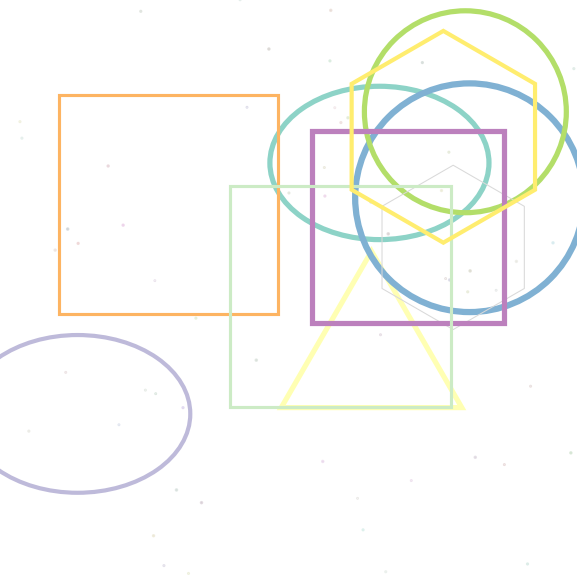[{"shape": "oval", "thickness": 2.5, "radius": 0.95, "center": [0.657, 0.717]}, {"shape": "triangle", "thickness": 2.5, "radius": 0.9, "center": [0.643, 0.384]}, {"shape": "oval", "thickness": 2, "radius": 0.98, "center": [0.134, 0.282]}, {"shape": "circle", "thickness": 3, "radius": 0.99, "center": [0.813, 0.657]}, {"shape": "square", "thickness": 1.5, "radius": 0.95, "center": [0.292, 0.645]}, {"shape": "circle", "thickness": 2.5, "radius": 0.87, "center": [0.806, 0.806]}, {"shape": "hexagon", "thickness": 0.5, "radius": 0.71, "center": [0.785, 0.571]}, {"shape": "square", "thickness": 2.5, "radius": 0.83, "center": [0.706, 0.606]}, {"shape": "square", "thickness": 1.5, "radius": 0.96, "center": [0.589, 0.486]}, {"shape": "hexagon", "thickness": 2, "radius": 0.92, "center": [0.768, 0.762]}]